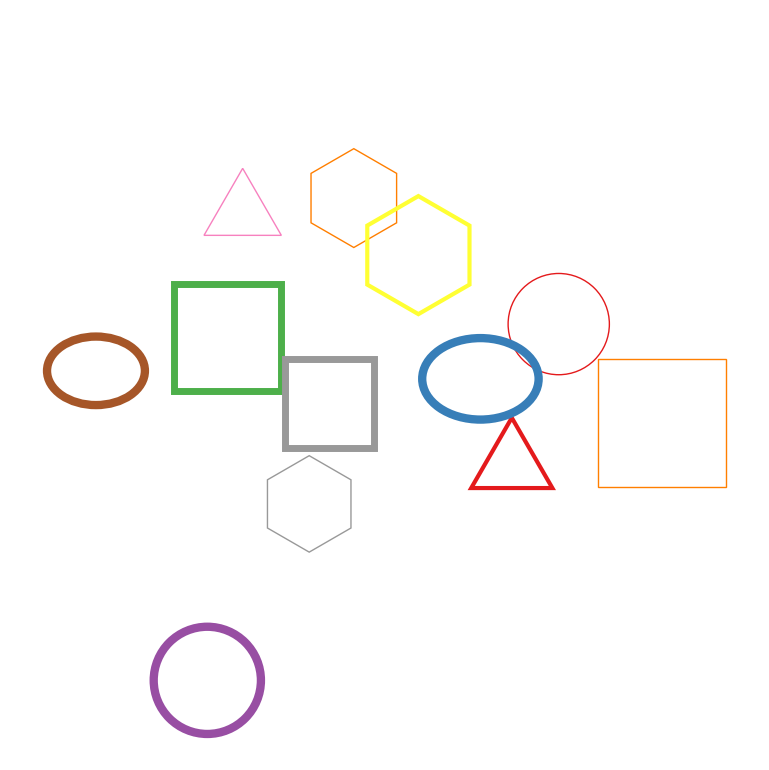[{"shape": "circle", "thickness": 0.5, "radius": 0.33, "center": [0.726, 0.579]}, {"shape": "triangle", "thickness": 1.5, "radius": 0.3, "center": [0.665, 0.397]}, {"shape": "oval", "thickness": 3, "radius": 0.38, "center": [0.624, 0.508]}, {"shape": "square", "thickness": 2.5, "radius": 0.35, "center": [0.296, 0.562]}, {"shape": "circle", "thickness": 3, "radius": 0.35, "center": [0.269, 0.116]}, {"shape": "hexagon", "thickness": 0.5, "radius": 0.32, "center": [0.46, 0.743]}, {"shape": "square", "thickness": 0.5, "radius": 0.42, "center": [0.86, 0.451]}, {"shape": "hexagon", "thickness": 1.5, "radius": 0.38, "center": [0.543, 0.669]}, {"shape": "oval", "thickness": 3, "radius": 0.32, "center": [0.125, 0.518]}, {"shape": "triangle", "thickness": 0.5, "radius": 0.29, "center": [0.315, 0.723]}, {"shape": "hexagon", "thickness": 0.5, "radius": 0.31, "center": [0.402, 0.346]}, {"shape": "square", "thickness": 2.5, "radius": 0.29, "center": [0.428, 0.476]}]